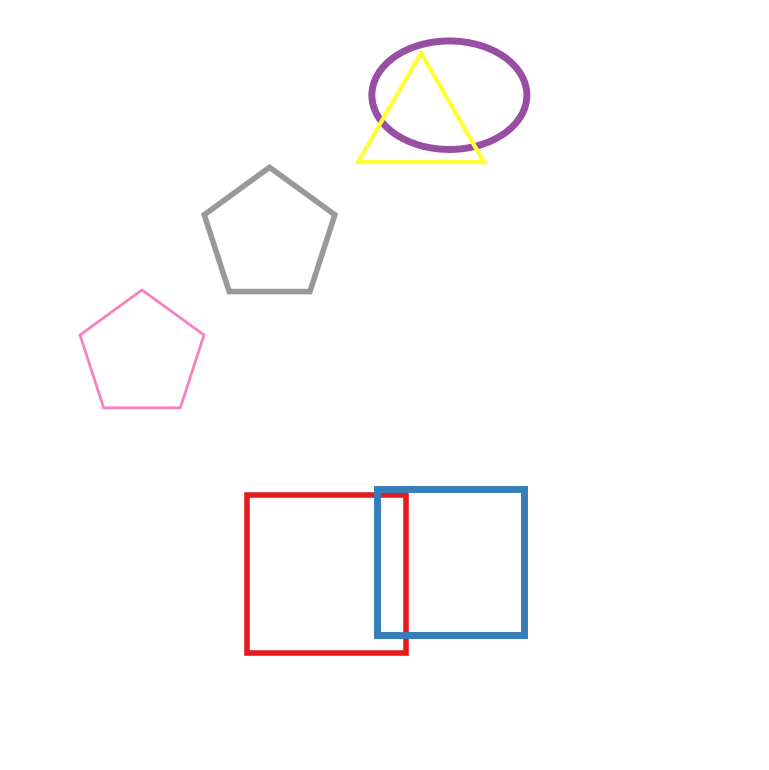[{"shape": "square", "thickness": 2, "radius": 0.51, "center": [0.424, 0.254]}, {"shape": "square", "thickness": 2.5, "radius": 0.48, "center": [0.585, 0.27]}, {"shape": "oval", "thickness": 2.5, "radius": 0.5, "center": [0.584, 0.876]}, {"shape": "triangle", "thickness": 1.5, "radius": 0.47, "center": [0.547, 0.837]}, {"shape": "pentagon", "thickness": 1, "radius": 0.42, "center": [0.184, 0.539]}, {"shape": "pentagon", "thickness": 2, "radius": 0.45, "center": [0.35, 0.694]}]